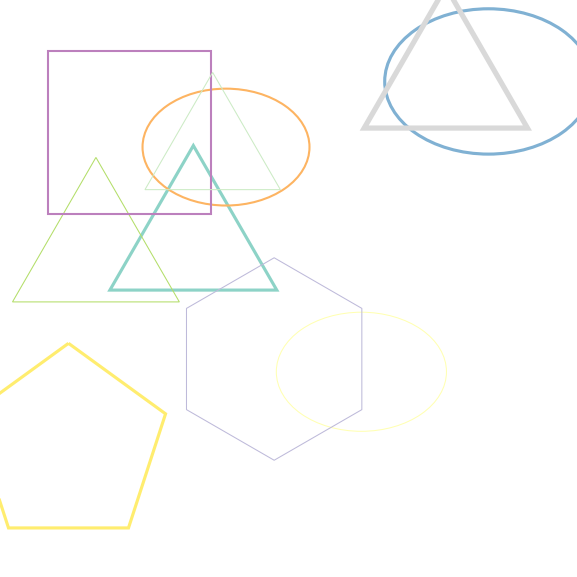[{"shape": "triangle", "thickness": 1.5, "radius": 0.83, "center": [0.335, 0.58]}, {"shape": "oval", "thickness": 0.5, "radius": 0.74, "center": [0.626, 0.355]}, {"shape": "hexagon", "thickness": 0.5, "radius": 0.88, "center": [0.475, 0.377]}, {"shape": "oval", "thickness": 1.5, "radius": 0.9, "center": [0.846, 0.858]}, {"shape": "oval", "thickness": 1, "radius": 0.72, "center": [0.391, 0.744]}, {"shape": "triangle", "thickness": 0.5, "radius": 0.83, "center": [0.166, 0.56]}, {"shape": "triangle", "thickness": 2.5, "radius": 0.82, "center": [0.772, 0.859]}, {"shape": "square", "thickness": 1, "radius": 0.7, "center": [0.225, 0.77]}, {"shape": "triangle", "thickness": 0.5, "radius": 0.68, "center": [0.368, 0.738]}, {"shape": "pentagon", "thickness": 1.5, "radius": 0.88, "center": [0.119, 0.228]}]